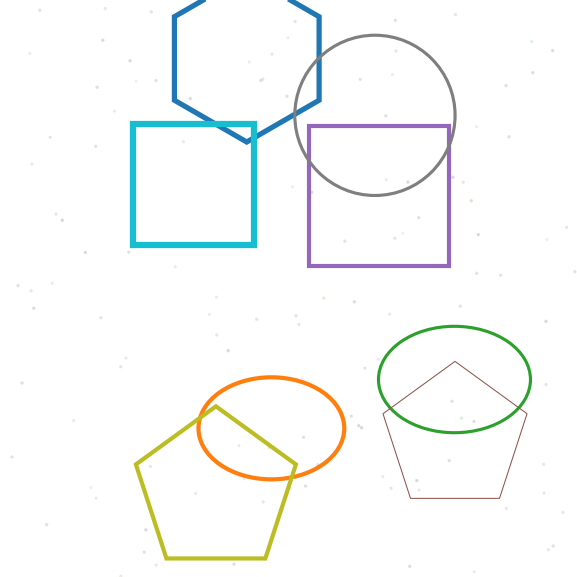[{"shape": "hexagon", "thickness": 2.5, "radius": 0.72, "center": [0.427, 0.898]}, {"shape": "oval", "thickness": 2, "radius": 0.63, "center": [0.47, 0.257]}, {"shape": "oval", "thickness": 1.5, "radius": 0.66, "center": [0.787, 0.342]}, {"shape": "square", "thickness": 2, "radius": 0.61, "center": [0.656, 0.66]}, {"shape": "pentagon", "thickness": 0.5, "radius": 0.66, "center": [0.788, 0.242]}, {"shape": "circle", "thickness": 1.5, "radius": 0.69, "center": [0.649, 0.799]}, {"shape": "pentagon", "thickness": 2, "radius": 0.73, "center": [0.374, 0.15]}, {"shape": "square", "thickness": 3, "radius": 0.52, "center": [0.335, 0.679]}]